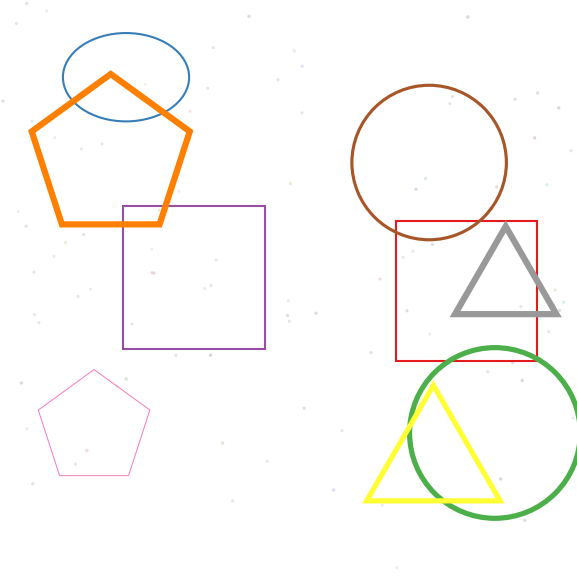[{"shape": "square", "thickness": 1, "radius": 0.61, "center": [0.808, 0.495]}, {"shape": "oval", "thickness": 1, "radius": 0.55, "center": [0.218, 0.865]}, {"shape": "circle", "thickness": 2.5, "radius": 0.74, "center": [0.857, 0.249]}, {"shape": "square", "thickness": 1, "radius": 0.62, "center": [0.336, 0.519]}, {"shape": "pentagon", "thickness": 3, "radius": 0.72, "center": [0.192, 0.727]}, {"shape": "triangle", "thickness": 2.5, "radius": 0.67, "center": [0.75, 0.199]}, {"shape": "circle", "thickness": 1.5, "radius": 0.67, "center": [0.743, 0.718]}, {"shape": "pentagon", "thickness": 0.5, "radius": 0.51, "center": [0.163, 0.258]}, {"shape": "triangle", "thickness": 3, "radius": 0.51, "center": [0.876, 0.506]}]